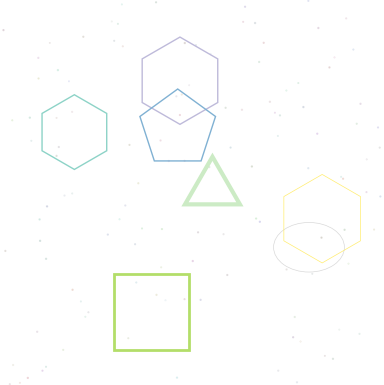[{"shape": "hexagon", "thickness": 1, "radius": 0.48, "center": [0.193, 0.657]}, {"shape": "hexagon", "thickness": 1, "radius": 0.57, "center": [0.467, 0.79]}, {"shape": "pentagon", "thickness": 1, "radius": 0.52, "center": [0.462, 0.666]}, {"shape": "square", "thickness": 2, "radius": 0.49, "center": [0.393, 0.19]}, {"shape": "oval", "thickness": 0.5, "radius": 0.46, "center": [0.803, 0.358]}, {"shape": "triangle", "thickness": 3, "radius": 0.41, "center": [0.552, 0.51]}, {"shape": "hexagon", "thickness": 0.5, "radius": 0.57, "center": [0.837, 0.432]}]